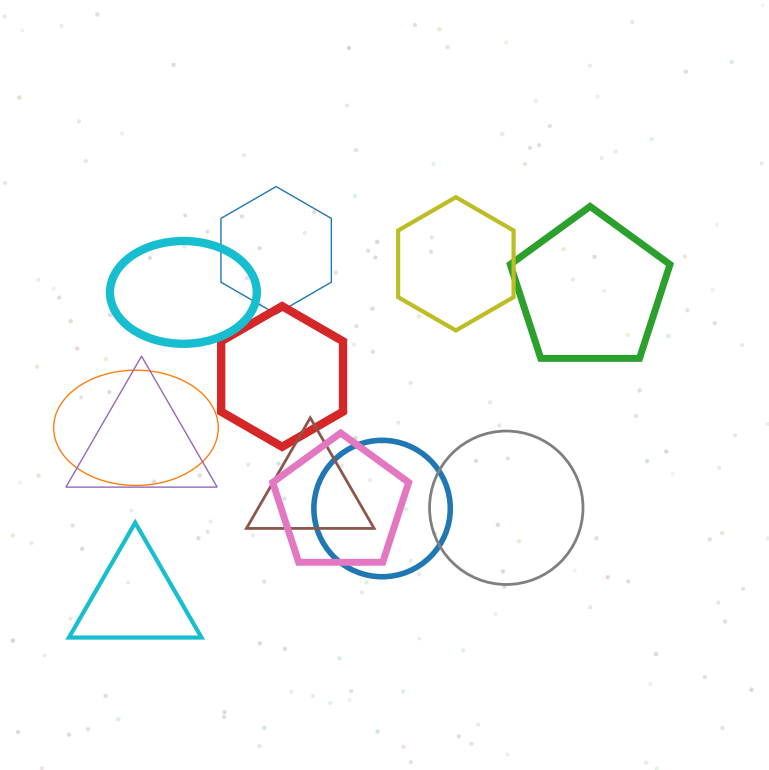[{"shape": "hexagon", "thickness": 0.5, "radius": 0.41, "center": [0.359, 0.675]}, {"shape": "circle", "thickness": 2, "radius": 0.44, "center": [0.496, 0.34]}, {"shape": "oval", "thickness": 0.5, "radius": 0.53, "center": [0.177, 0.444]}, {"shape": "pentagon", "thickness": 2.5, "radius": 0.55, "center": [0.766, 0.623]}, {"shape": "hexagon", "thickness": 3, "radius": 0.46, "center": [0.366, 0.511]}, {"shape": "triangle", "thickness": 0.5, "radius": 0.57, "center": [0.184, 0.424]}, {"shape": "triangle", "thickness": 1, "radius": 0.48, "center": [0.403, 0.362]}, {"shape": "pentagon", "thickness": 2.5, "radius": 0.46, "center": [0.442, 0.345]}, {"shape": "circle", "thickness": 1, "radius": 0.5, "center": [0.658, 0.341]}, {"shape": "hexagon", "thickness": 1.5, "radius": 0.43, "center": [0.592, 0.657]}, {"shape": "oval", "thickness": 3, "radius": 0.48, "center": [0.238, 0.62]}, {"shape": "triangle", "thickness": 1.5, "radius": 0.5, "center": [0.176, 0.222]}]